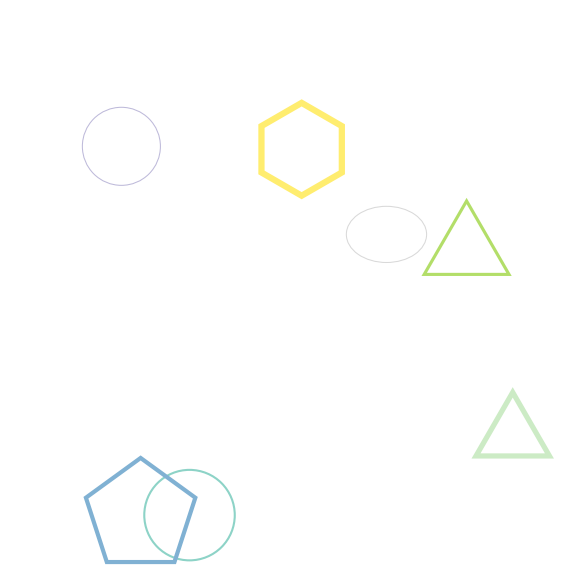[{"shape": "circle", "thickness": 1, "radius": 0.39, "center": [0.328, 0.107]}, {"shape": "circle", "thickness": 0.5, "radius": 0.34, "center": [0.21, 0.746]}, {"shape": "pentagon", "thickness": 2, "radius": 0.5, "center": [0.244, 0.106]}, {"shape": "triangle", "thickness": 1.5, "radius": 0.42, "center": [0.808, 0.566]}, {"shape": "oval", "thickness": 0.5, "radius": 0.35, "center": [0.669, 0.593]}, {"shape": "triangle", "thickness": 2.5, "radius": 0.37, "center": [0.888, 0.246]}, {"shape": "hexagon", "thickness": 3, "radius": 0.4, "center": [0.522, 0.741]}]